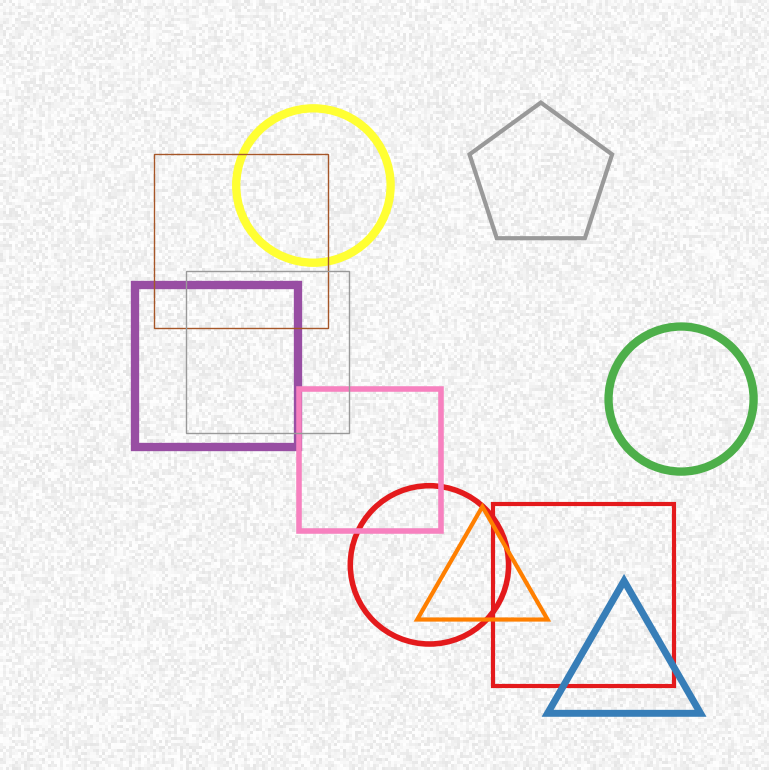[{"shape": "square", "thickness": 1.5, "radius": 0.59, "center": [0.758, 0.227]}, {"shape": "circle", "thickness": 2, "radius": 0.51, "center": [0.558, 0.266]}, {"shape": "triangle", "thickness": 2.5, "radius": 0.57, "center": [0.81, 0.131]}, {"shape": "circle", "thickness": 3, "radius": 0.47, "center": [0.885, 0.482]}, {"shape": "square", "thickness": 3, "radius": 0.53, "center": [0.282, 0.525]}, {"shape": "triangle", "thickness": 1.5, "radius": 0.49, "center": [0.626, 0.244]}, {"shape": "circle", "thickness": 3, "radius": 0.5, "center": [0.407, 0.759]}, {"shape": "square", "thickness": 0.5, "radius": 0.56, "center": [0.313, 0.687]}, {"shape": "square", "thickness": 2, "radius": 0.46, "center": [0.48, 0.403]}, {"shape": "pentagon", "thickness": 1.5, "radius": 0.49, "center": [0.702, 0.769]}, {"shape": "square", "thickness": 0.5, "radius": 0.53, "center": [0.347, 0.543]}]